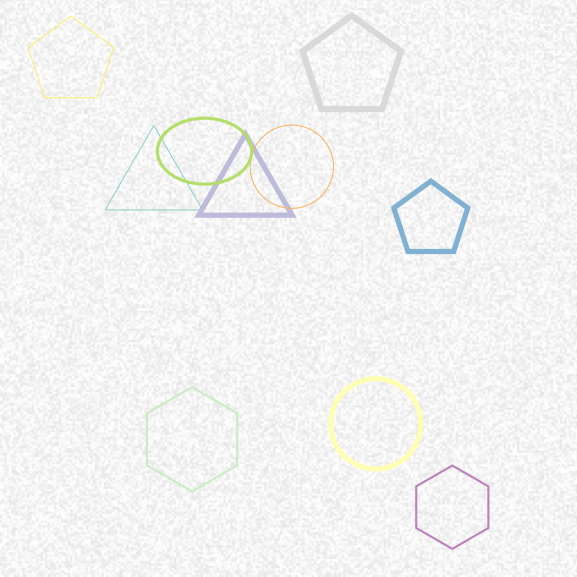[{"shape": "triangle", "thickness": 0.5, "radius": 0.49, "center": [0.266, 0.684]}, {"shape": "circle", "thickness": 2.5, "radius": 0.39, "center": [0.651, 0.265]}, {"shape": "triangle", "thickness": 2.5, "radius": 0.47, "center": [0.425, 0.673]}, {"shape": "pentagon", "thickness": 2.5, "radius": 0.34, "center": [0.746, 0.618]}, {"shape": "circle", "thickness": 0.5, "radius": 0.36, "center": [0.505, 0.71]}, {"shape": "oval", "thickness": 1.5, "radius": 0.41, "center": [0.354, 0.737]}, {"shape": "pentagon", "thickness": 3, "radius": 0.45, "center": [0.609, 0.883]}, {"shape": "hexagon", "thickness": 1, "radius": 0.36, "center": [0.783, 0.121]}, {"shape": "hexagon", "thickness": 1, "radius": 0.45, "center": [0.333, 0.238]}, {"shape": "pentagon", "thickness": 0.5, "radius": 0.39, "center": [0.123, 0.893]}]